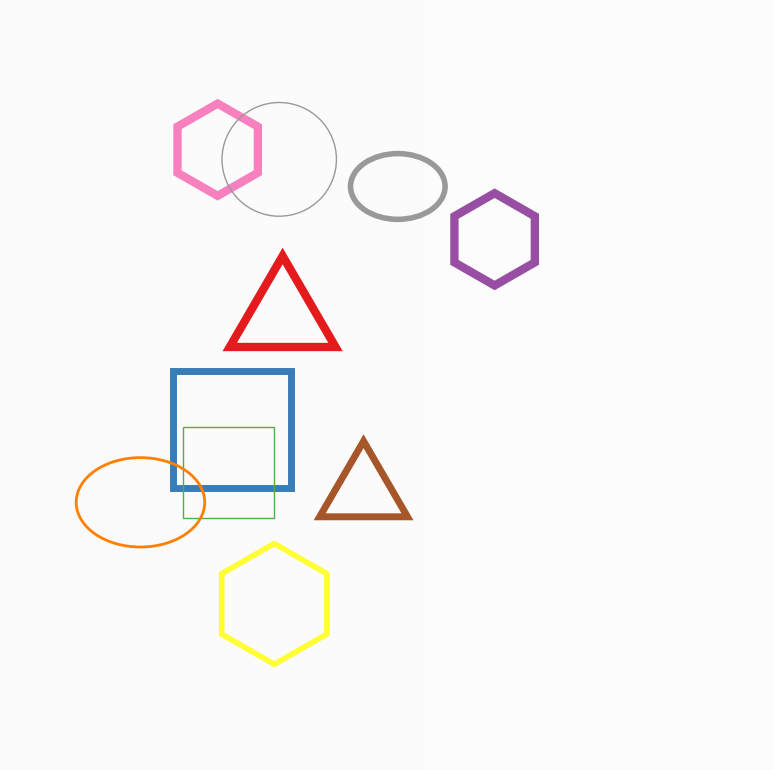[{"shape": "triangle", "thickness": 3, "radius": 0.39, "center": [0.365, 0.589]}, {"shape": "square", "thickness": 2.5, "radius": 0.38, "center": [0.299, 0.442]}, {"shape": "square", "thickness": 0.5, "radius": 0.29, "center": [0.295, 0.386]}, {"shape": "hexagon", "thickness": 3, "radius": 0.3, "center": [0.638, 0.689]}, {"shape": "oval", "thickness": 1, "radius": 0.41, "center": [0.181, 0.348]}, {"shape": "hexagon", "thickness": 2, "radius": 0.39, "center": [0.354, 0.216]}, {"shape": "triangle", "thickness": 2.5, "radius": 0.33, "center": [0.469, 0.362]}, {"shape": "hexagon", "thickness": 3, "radius": 0.3, "center": [0.281, 0.806]}, {"shape": "oval", "thickness": 2, "radius": 0.31, "center": [0.513, 0.758]}, {"shape": "circle", "thickness": 0.5, "radius": 0.37, "center": [0.36, 0.793]}]